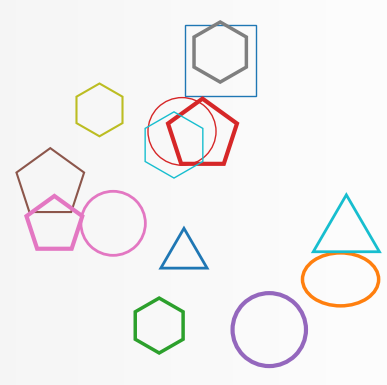[{"shape": "square", "thickness": 1, "radius": 0.46, "center": [0.569, 0.842]}, {"shape": "triangle", "thickness": 2, "radius": 0.34, "center": [0.475, 0.338]}, {"shape": "oval", "thickness": 2.5, "radius": 0.49, "center": [0.879, 0.274]}, {"shape": "hexagon", "thickness": 2.5, "radius": 0.36, "center": [0.411, 0.154]}, {"shape": "circle", "thickness": 1, "radius": 0.44, "center": [0.47, 0.659]}, {"shape": "pentagon", "thickness": 3, "radius": 0.47, "center": [0.523, 0.65]}, {"shape": "circle", "thickness": 3, "radius": 0.47, "center": [0.695, 0.144]}, {"shape": "pentagon", "thickness": 1.5, "radius": 0.46, "center": [0.13, 0.523]}, {"shape": "circle", "thickness": 2, "radius": 0.42, "center": [0.292, 0.42]}, {"shape": "pentagon", "thickness": 3, "radius": 0.38, "center": [0.14, 0.415]}, {"shape": "hexagon", "thickness": 2.5, "radius": 0.39, "center": [0.568, 0.865]}, {"shape": "hexagon", "thickness": 1.5, "radius": 0.34, "center": [0.257, 0.715]}, {"shape": "hexagon", "thickness": 1, "radius": 0.43, "center": [0.449, 0.623]}, {"shape": "triangle", "thickness": 2, "radius": 0.49, "center": [0.894, 0.395]}]